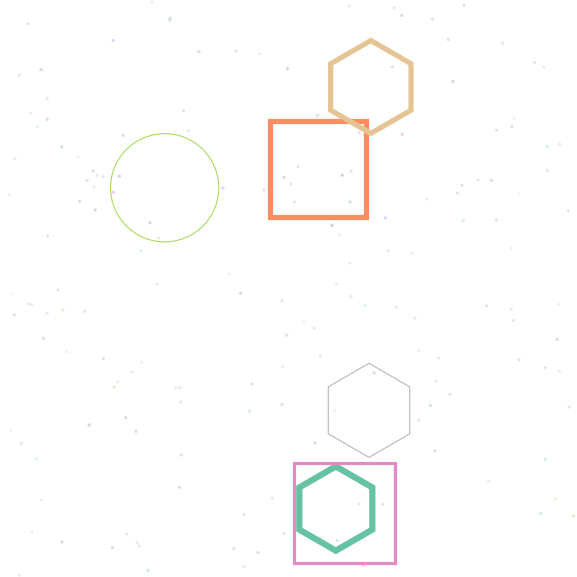[{"shape": "hexagon", "thickness": 3, "radius": 0.36, "center": [0.582, 0.119]}, {"shape": "square", "thickness": 2.5, "radius": 0.42, "center": [0.551, 0.706]}, {"shape": "square", "thickness": 1.5, "radius": 0.44, "center": [0.597, 0.111]}, {"shape": "circle", "thickness": 0.5, "radius": 0.47, "center": [0.285, 0.674]}, {"shape": "hexagon", "thickness": 2.5, "radius": 0.4, "center": [0.642, 0.849]}, {"shape": "hexagon", "thickness": 0.5, "radius": 0.41, "center": [0.639, 0.289]}]